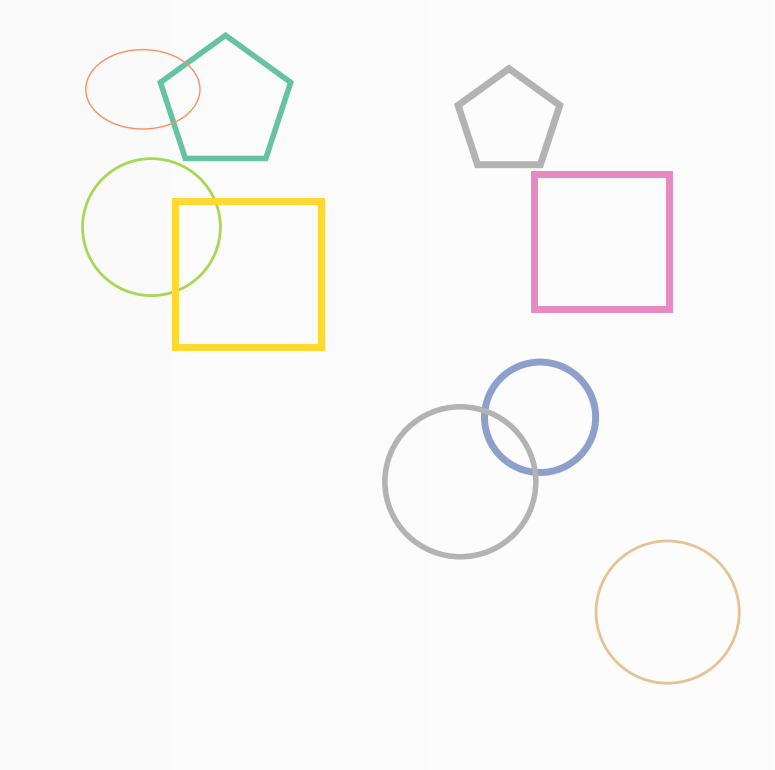[{"shape": "pentagon", "thickness": 2, "radius": 0.44, "center": [0.291, 0.866]}, {"shape": "oval", "thickness": 0.5, "radius": 0.37, "center": [0.184, 0.884]}, {"shape": "circle", "thickness": 2.5, "radius": 0.36, "center": [0.697, 0.458]}, {"shape": "square", "thickness": 2.5, "radius": 0.44, "center": [0.776, 0.687]}, {"shape": "circle", "thickness": 1, "radius": 0.44, "center": [0.195, 0.705]}, {"shape": "square", "thickness": 2.5, "radius": 0.47, "center": [0.32, 0.644]}, {"shape": "circle", "thickness": 1, "radius": 0.46, "center": [0.861, 0.205]}, {"shape": "circle", "thickness": 2, "radius": 0.49, "center": [0.594, 0.374]}, {"shape": "pentagon", "thickness": 2.5, "radius": 0.34, "center": [0.657, 0.842]}]